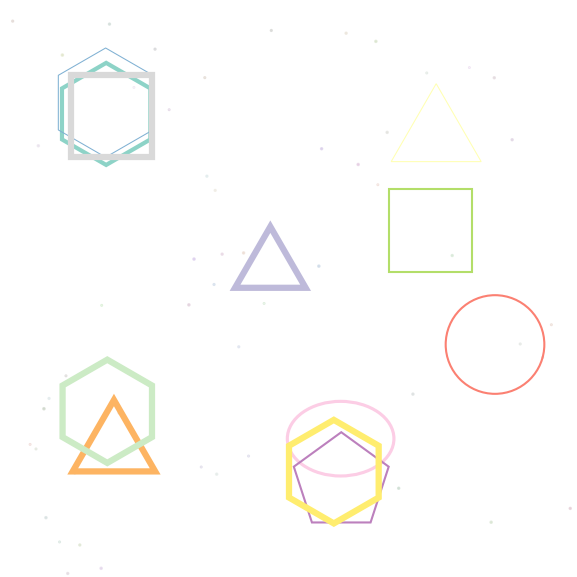[{"shape": "hexagon", "thickness": 2, "radius": 0.44, "center": [0.184, 0.802]}, {"shape": "triangle", "thickness": 0.5, "radius": 0.45, "center": [0.755, 0.764]}, {"shape": "triangle", "thickness": 3, "radius": 0.35, "center": [0.468, 0.536]}, {"shape": "circle", "thickness": 1, "radius": 0.43, "center": [0.857, 0.403]}, {"shape": "hexagon", "thickness": 0.5, "radius": 0.47, "center": [0.183, 0.821]}, {"shape": "triangle", "thickness": 3, "radius": 0.41, "center": [0.197, 0.224]}, {"shape": "square", "thickness": 1, "radius": 0.36, "center": [0.746, 0.6]}, {"shape": "oval", "thickness": 1.5, "radius": 0.46, "center": [0.59, 0.24]}, {"shape": "square", "thickness": 3, "radius": 0.35, "center": [0.193, 0.799]}, {"shape": "pentagon", "thickness": 1, "radius": 0.43, "center": [0.591, 0.164]}, {"shape": "hexagon", "thickness": 3, "radius": 0.45, "center": [0.186, 0.287]}, {"shape": "hexagon", "thickness": 3, "radius": 0.45, "center": [0.578, 0.182]}]